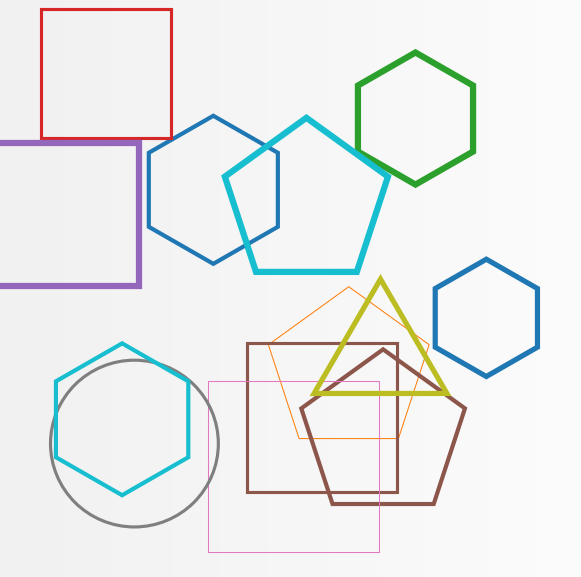[{"shape": "hexagon", "thickness": 2.5, "radius": 0.51, "center": [0.837, 0.449]}, {"shape": "hexagon", "thickness": 2, "radius": 0.64, "center": [0.367, 0.67]}, {"shape": "pentagon", "thickness": 0.5, "radius": 0.73, "center": [0.6, 0.357]}, {"shape": "hexagon", "thickness": 3, "radius": 0.57, "center": [0.715, 0.794]}, {"shape": "square", "thickness": 1.5, "radius": 0.56, "center": [0.183, 0.872]}, {"shape": "square", "thickness": 3, "radius": 0.62, "center": [0.116, 0.627]}, {"shape": "square", "thickness": 1.5, "radius": 0.64, "center": [0.554, 0.276]}, {"shape": "pentagon", "thickness": 2, "radius": 0.74, "center": [0.659, 0.246]}, {"shape": "square", "thickness": 0.5, "radius": 0.74, "center": [0.505, 0.191]}, {"shape": "circle", "thickness": 1.5, "radius": 0.72, "center": [0.231, 0.231]}, {"shape": "triangle", "thickness": 2.5, "radius": 0.66, "center": [0.655, 0.384]}, {"shape": "pentagon", "thickness": 3, "radius": 0.74, "center": [0.527, 0.648]}, {"shape": "hexagon", "thickness": 2, "radius": 0.66, "center": [0.21, 0.273]}]